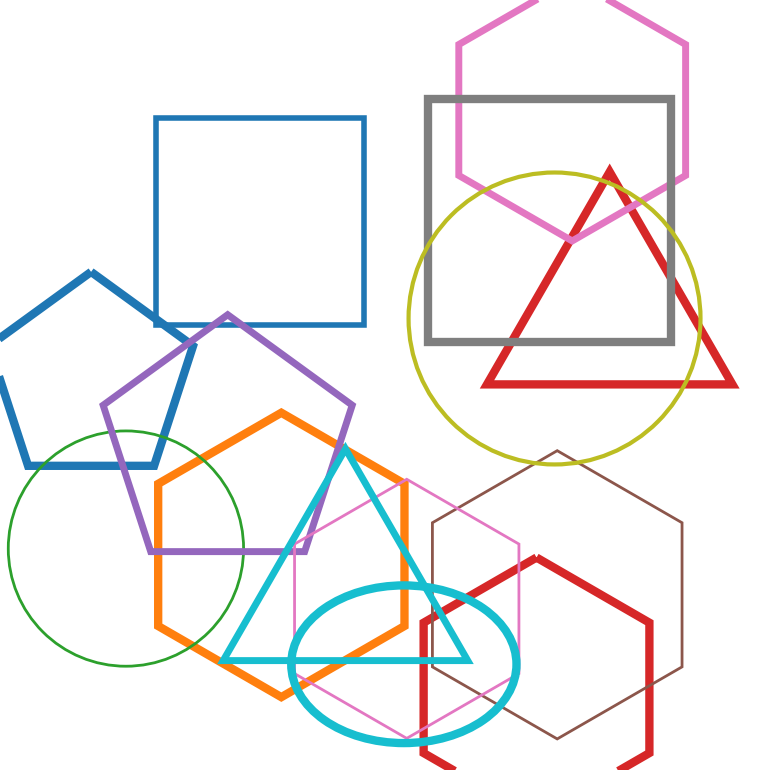[{"shape": "pentagon", "thickness": 3, "radius": 0.7, "center": [0.118, 0.508]}, {"shape": "square", "thickness": 2, "radius": 0.67, "center": [0.338, 0.713]}, {"shape": "hexagon", "thickness": 3, "radius": 0.92, "center": [0.365, 0.279]}, {"shape": "circle", "thickness": 1, "radius": 0.76, "center": [0.164, 0.288]}, {"shape": "hexagon", "thickness": 3, "radius": 0.85, "center": [0.697, 0.107]}, {"shape": "triangle", "thickness": 3, "radius": 0.92, "center": [0.792, 0.593]}, {"shape": "pentagon", "thickness": 2.5, "radius": 0.85, "center": [0.296, 0.421]}, {"shape": "hexagon", "thickness": 1, "radius": 0.94, "center": [0.724, 0.228]}, {"shape": "hexagon", "thickness": 2.5, "radius": 0.85, "center": [0.743, 0.857]}, {"shape": "hexagon", "thickness": 1, "radius": 0.84, "center": [0.528, 0.209]}, {"shape": "square", "thickness": 3, "radius": 0.79, "center": [0.714, 0.713]}, {"shape": "circle", "thickness": 1.5, "radius": 0.95, "center": [0.72, 0.586]}, {"shape": "oval", "thickness": 3, "radius": 0.73, "center": [0.524, 0.137]}, {"shape": "triangle", "thickness": 2.5, "radius": 0.92, "center": [0.449, 0.234]}]